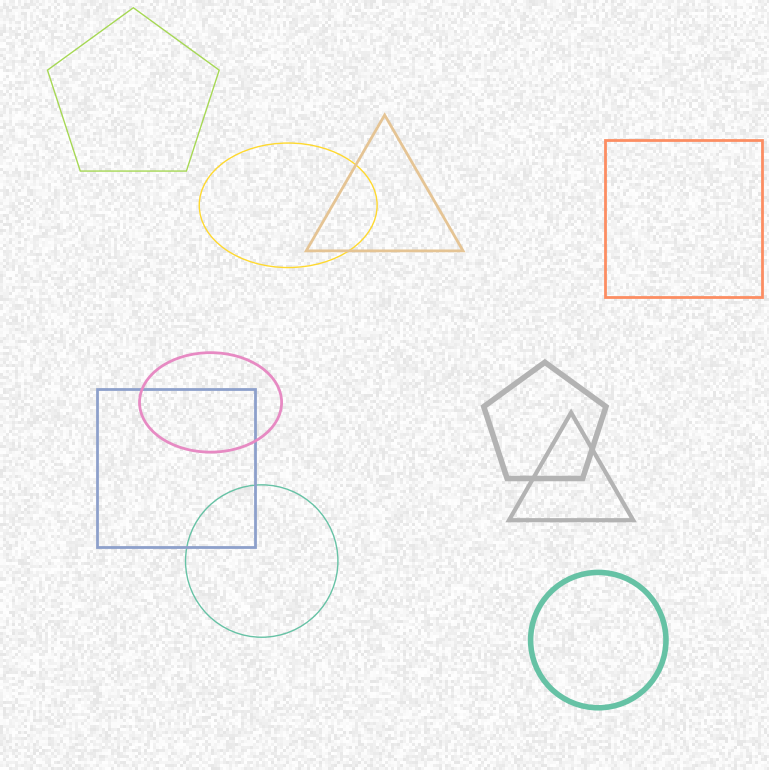[{"shape": "circle", "thickness": 0.5, "radius": 0.49, "center": [0.34, 0.271]}, {"shape": "circle", "thickness": 2, "radius": 0.44, "center": [0.777, 0.169]}, {"shape": "square", "thickness": 1, "radius": 0.51, "center": [0.888, 0.716]}, {"shape": "square", "thickness": 1, "radius": 0.51, "center": [0.229, 0.392]}, {"shape": "oval", "thickness": 1, "radius": 0.46, "center": [0.273, 0.477]}, {"shape": "pentagon", "thickness": 0.5, "radius": 0.59, "center": [0.173, 0.873]}, {"shape": "oval", "thickness": 0.5, "radius": 0.58, "center": [0.374, 0.733]}, {"shape": "triangle", "thickness": 1, "radius": 0.59, "center": [0.5, 0.733]}, {"shape": "pentagon", "thickness": 2, "radius": 0.42, "center": [0.708, 0.446]}, {"shape": "triangle", "thickness": 1.5, "radius": 0.47, "center": [0.742, 0.371]}]